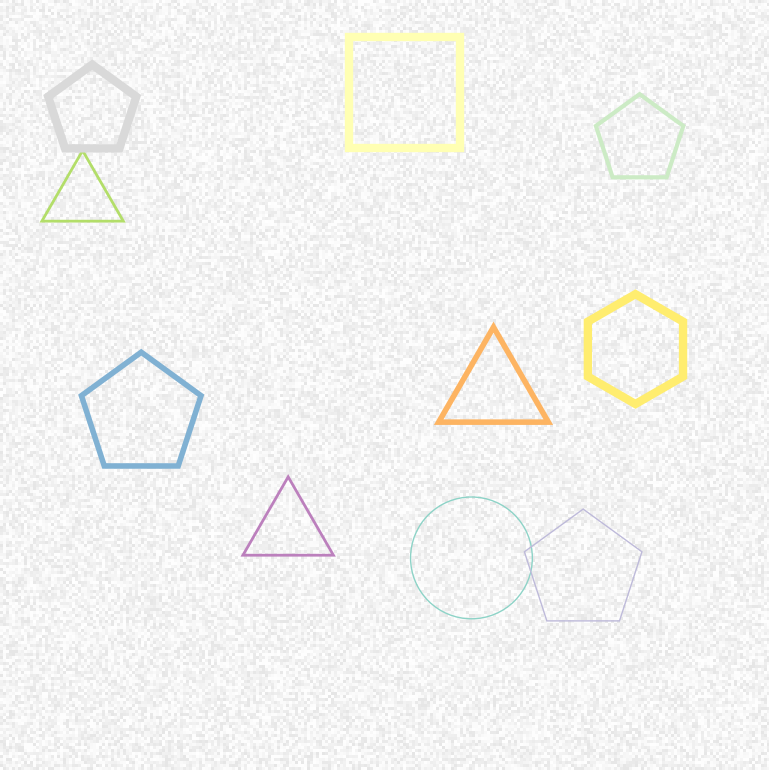[{"shape": "circle", "thickness": 0.5, "radius": 0.4, "center": [0.612, 0.275]}, {"shape": "square", "thickness": 3, "radius": 0.36, "center": [0.526, 0.88]}, {"shape": "pentagon", "thickness": 0.5, "radius": 0.4, "center": [0.757, 0.259]}, {"shape": "pentagon", "thickness": 2, "radius": 0.41, "center": [0.183, 0.461]}, {"shape": "triangle", "thickness": 2, "radius": 0.41, "center": [0.641, 0.493]}, {"shape": "triangle", "thickness": 1, "radius": 0.31, "center": [0.107, 0.743]}, {"shape": "pentagon", "thickness": 3, "radius": 0.3, "center": [0.12, 0.856]}, {"shape": "triangle", "thickness": 1, "radius": 0.34, "center": [0.374, 0.313]}, {"shape": "pentagon", "thickness": 1.5, "radius": 0.3, "center": [0.831, 0.818]}, {"shape": "hexagon", "thickness": 3, "radius": 0.36, "center": [0.825, 0.547]}]